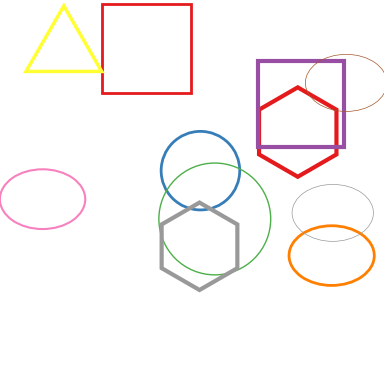[{"shape": "hexagon", "thickness": 3, "radius": 0.58, "center": [0.773, 0.657]}, {"shape": "square", "thickness": 2, "radius": 0.58, "center": [0.38, 0.874]}, {"shape": "circle", "thickness": 2, "radius": 0.51, "center": [0.521, 0.557]}, {"shape": "circle", "thickness": 1, "radius": 0.73, "center": [0.558, 0.431]}, {"shape": "square", "thickness": 3, "radius": 0.56, "center": [0.783, 0.729]}, {"shape": "oval", "thickness": 2, "radius": 0.55, "center": [0.861, 0.336]}, {"shape": "triangle", "thickness": 2.5, "radius": 0.57, "center": [0.166, 0.871]}, {"shape": "oval", "thickness": 0.5, "radius": 0.53, "center": [0.899, 0.785]}, {"shape": "oval", "thickness": 1.5, "radius": 0.55, "center": [0.111, 0.483]}, {"shape": "oval", "thickness": 0.5, "radius": 0.53, "center": [0.864, 0.447]}, {"shape": "hexagon", "thickness": 3, "radius": 0.57, "center": [0.518, 0.36]}]